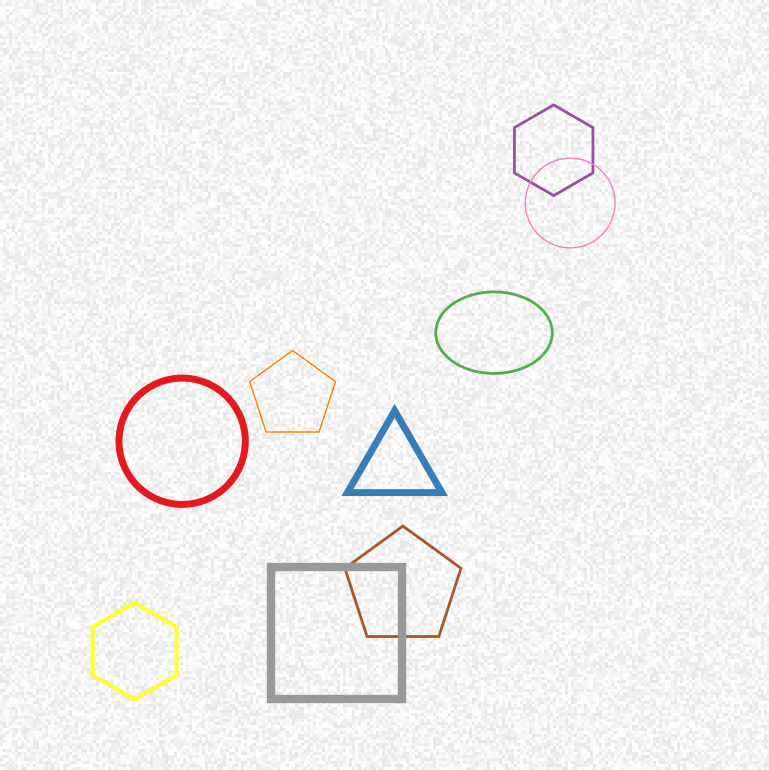[{"shape": "circle", "thickness": 2.5, "radius": 0.41, "center": [0.237, 0.427]}, {"shape": "triangle", "thickness": 2.5, "radius": 0.35, "center": [0.513, 0.396]}, {"shape": "oval", "thickness": 1, "radius": 0.38, "center": [0.642, 0.568]}, {"shape": "hexagon", "thickness": 1, "radius": 0.29, "center": [0.719, 0.805]}, {"shape": "pentagon", "thickness": 0.5, "radius": 0.29, "center": [0.38, 0.486]}, {"shape": "hexagon", "thickness": 1.5, "radius": 0.31, "center": [0.175, 0.154]}, {"shape": "pentagon", "thickness": 1, "radius": 0.4, "center": [0.523, 0.237]}, {"shape": "circle", "thickness": 0.5, "radius": 0.29, "center": [0.741, 0.736]}, {"shape": "square", "thickness": 3, "radius": 0.43, "center": [0.437, 0.178]}]